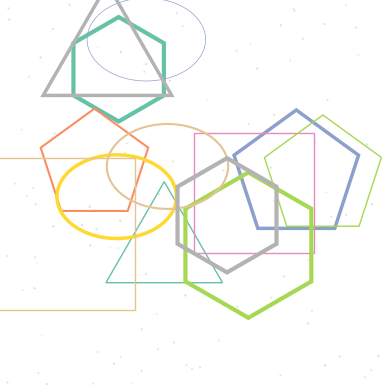[{"shape": "triangle", "thickness": 1, "radius": 0.87, "center": [0.427, 0.353]}, {"shape": "hexagon", "thickness": 3, "radius": 0.68, "center": [0.308, 0.82]}, {"shape": "pentagon", "thickness": 1.5, "radius": 0.73, "center": [0.245, 0.571]}, {"shape": "oval", "thickness": 0.5, "radius": 0.77, "center": [0.38, 0.897]}, {"shape": "pentagon", "thickness": 2.5, "radius": 0.85, "center": [0.77, 0.544]}, {"shape": "square", "thickness": 1, "radius": 0.78, "center": [0.659, 0.498]}, {"shape": "hexagon", "thickness": 3, "radius": 0.94, "center": [0.645, 0.363]}, {"shape": "pentagon", "thickness": 1, "radius": 0.8, "center": [0.839, 0.542]}, {"shape": "oval", "thickness": 2.5, "radius": 0.78, "center": [0.303, 0.489]}, {"shape": "square", "thickness": 1, "radius": 0.98, "center": [0.153, 0.392]}, {"shape": "oval", "thickness": 1.5, "radius": 0.79, "center": [0.435, 0.568]}, {"shape": "hexagon", "thickness": 3, "radius": 0.74, "center": [0.59, 0.441]}, {"shape": "triangle", "thickness": 2.5, "radius": 0.96, "center": [0.279, 0.849]}]